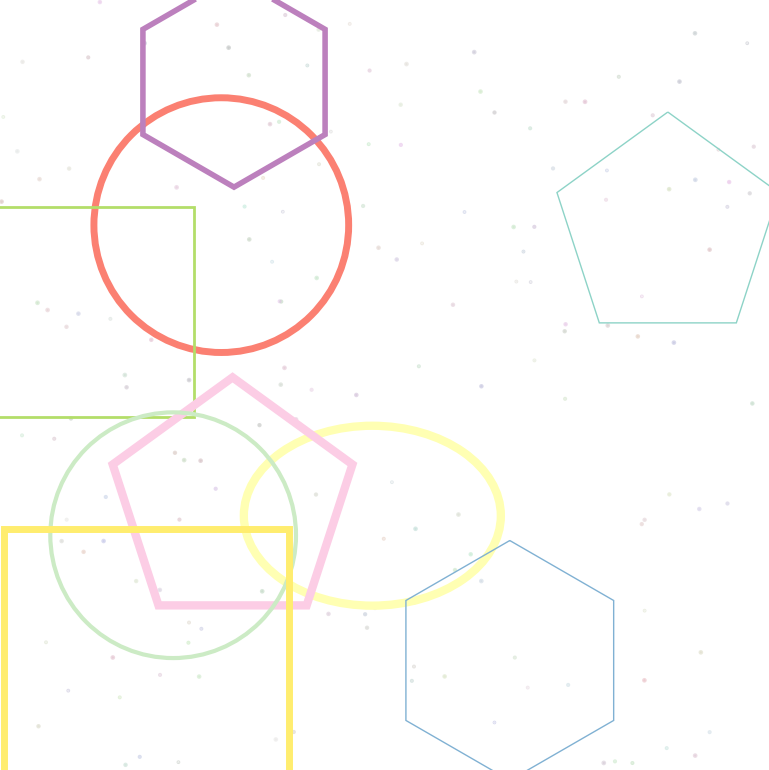[{"shape": "pentagon", "thickness": 0.5, "radius": 0.76, "center": [0.867, 0.703]}, {"shape": "oval", "thickness": 3, "radius": 0.83, "center": [0.484, 0.33]}, {"shape": "circle", "thickness": 2.5, "radius": 0.83, "center": [0.287, 0.708]}, {"shape": "hexagon", "thickness": 0.5, "radius": 0.78, "center": [0.662, 0.142]}, {"shape": "square", "thickness": 1, "radius": 0.68, "center": [0.116, 0.595]}, {"shape": "pentagon", "thickness": 3, "radius": 0.82, "center": [0.302, 0.346]}, {"shape": "hexagon", "thickness": 2, "radius": 0.68, "center": [0.304, 0.894]}, {"shape": "circle", "thickness": 1.5, "radius": 0.8, "center": [0.225, 0.305]}, {"shape": "square", "thickness": 2.5, "radius": 0.92, "center": [0.19, 0.128]}]